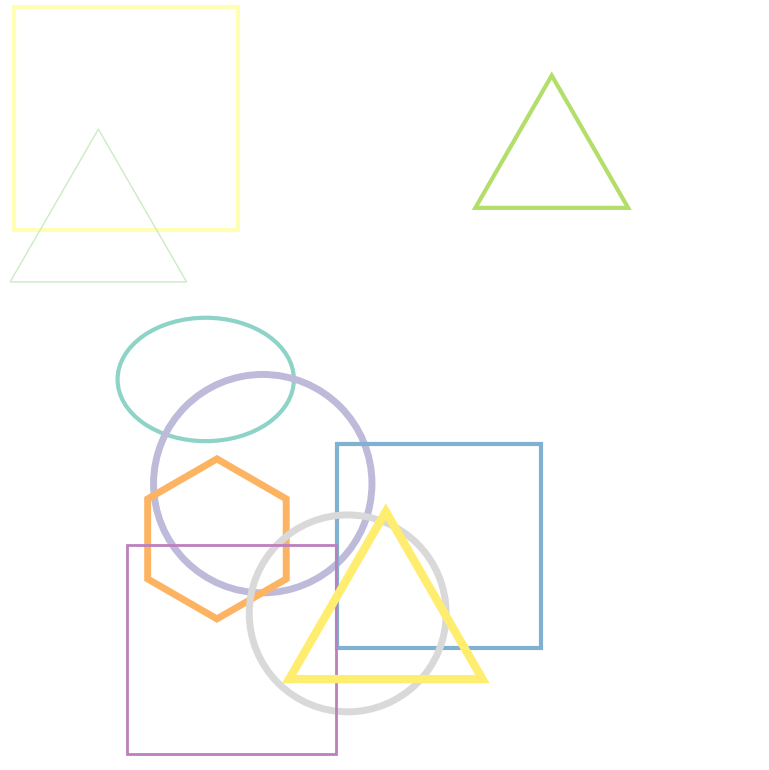[{"shape": "oval", "thickness": 1.5, "radius": 0.57, "center": [0.267, 0.507]}, {"shape": "square", "thickness": 1.5, "radius": 0.73, "center": [0.164, 0.846]}, {"shape": "circle", "thickness": 2.5, "radius": 0.71, "center": [0.341, 0.372]}, {"shape": "square", "thickness": 1.5, "radius": 0.66, "center": [0.57, 0.291]}, {"shape": "hexagon", "thickness": 2.5, "radius": 0.52, "center": [0.282, 0.3]}, {"shape": "triangle", "thickness": 1.5, "radius": 0.57, "center": [0.717, 0.787]}, {"shape": "circle", "thickness": 2.5, "radius": 0.64, "center": [0.452, 0.203]}, {"shape": "square", "thickness": 1, "radius": 0.68, "center": [0.301, 0.156]}, {"shape": "triangle", "thickness": 0.5, "radius": 0.66, "center": [0.128, 0.7]}, {"shape": "triangle", "thickness": 3, "radius": 0.72, "center": [0.501, 0.191]}]